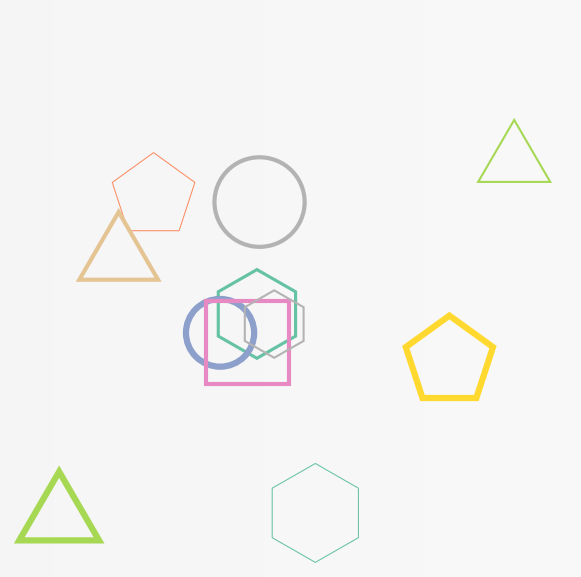[{"shape": "hexagon", "thickness": 0.5, "radius": 0.43, "center": [0.542, 0.111]}, {"shape": "hexagon", "thickness": 1.5, "radius": 0.38, "center": [0.442, 0.456]}, {"shape": "pentagon", "thickness": 0.5, "radius": 0.37, "center": [0.264, 0.66]}, {"shape": "circle", "thickness": 3, "radius": 0.29, "center": [0.379, 0.423]}, {"shape": "square", "thickness": 2, "radius": 0.36, "center": [0.425, 0.406]}, {"shape": "triangle", "thickness": 1, "radius": 0.36, "center": [0.885, 0.72]}, {"shape": "triangle", "thickness": 3, "radius": 0.4, "center": [0.102, 0.103]}, {"shape": "pentagon", "thickness": 3, "radius": 0.39, "center": [0.773, 0.374]}, {"shape": "triangle", "thickness": 2, "radius": 0.39, "center": [0.204, 0.554]}, {"shape": "circle", "thickness": 2, "radius": 0.39, "center": [0.447, 0.649]}, {"shape": "hexagon", "thickness": 1, "radius": 0.29, "center": [0.472, 0.438]}]